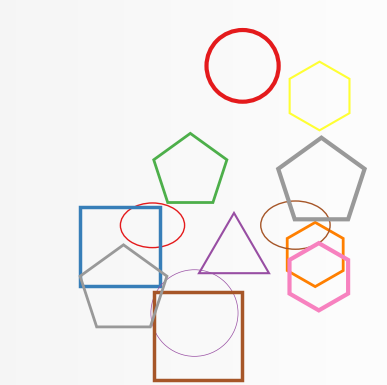[{"shape": "oval", "thickness": 1, "radius": 0.41, "center": [0.394, 0.415]}, {"shape": "circle", "thickness": 3, "radius": 0.47, "center": [0.626, 0.829]}, {"shape": "square", "thickness": 2.5, "radius": 0.51, "center": [0.309, 0.359]}, {"shape": "pentagon", "thickness": 2, "radius": 0.5, "center": [0.491, 0.554]}, {"shape": "circle", "thickness": 0.5, "radius": 0.56, "center": [0.502, 0.187]}, {"shape": "triangle", "thickness": 1.5, "radius": 0.52, "center": [0.604, 0.343]}, {"shape": "hexagon", "thickness": 2, "radius": 0.42, "center": [0.813, 0.339]}, {"shape": "hexagon", "thickness": 1.5, "radius": 0.45, "center": [0.825, 0.751]}, {"shape": "square", "thickness": 2.5, "radius": 0.57, "center": [0.511, 0.128]}, {"shape": "oval", "thickness": 1, "radius": 0.45, "center": [0.762, 0.415]}, {"shape": "hexagon", "thickness": 3, "radius": 0.44, "center": [0.823, 0.281]}, {"shape": "pentagon", "thickness": 2, "radius": 0.59, "center": [0.319, 0.246]}, {"shape": "pentagon", "thickness": 3, "radius": 0.59, "center": [0.829, 0.525]}]